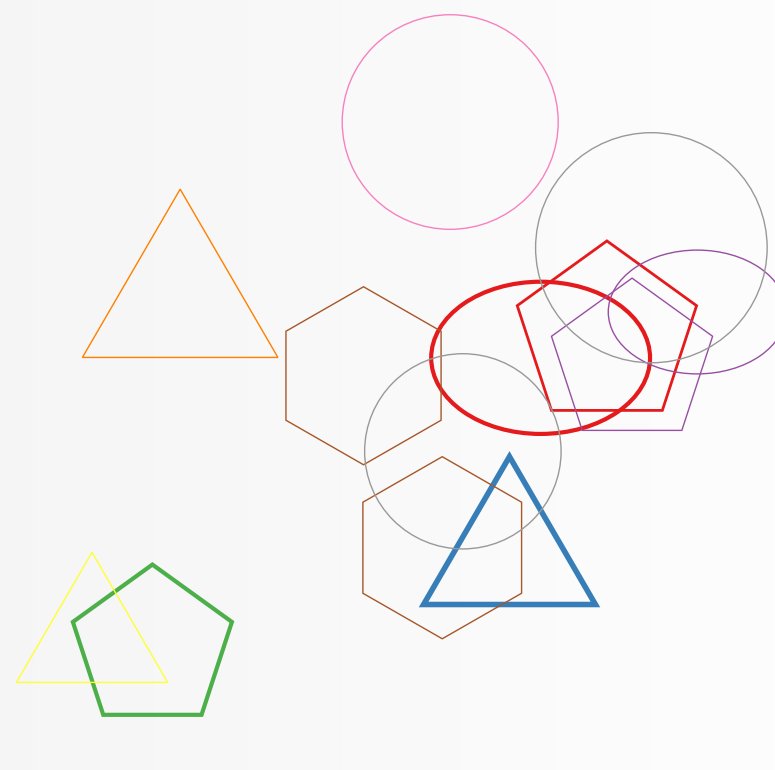[{"shape": "pentagon", "thickness": 1, "radius": 0.61, "center": [0.783, 0.565]}, {"shape": "oval", "thickness": 1.5, "radius": 0.71, "center": [0.698, 0.535]}, {"shape": "triangle", "thickness": 2, "radius": 0.64, "center": [0.657, 0.279]}, {"shape": "pentagon", "thickness": 1.5, "radius": 0.54, "center": [0.197, 0.159]}, {"shape": "pentagon", "thickness": 0.5, "radius": 0.55, "center": [0.816, 0.529]}, {"shape": "oval", "thickness": 0.5, "radius": 0.57, "center": [0.9, 0.595]}, {"shape": "triangle", "thickness": 0.5, "radius": 0.73, "center": [0.232, 0.609]}, {"shape": "triangle", "thickness": 0.5, "radius": 0.56, "center": [0.119, 0.17]}, {"shape": "hexagon", "thickness": 0.5, "radius": 0.58, "center": [0.469, 0.512]}, {"shape": "hexagon", "thickness": 0.5, "radius": 0.59, "center": [0.571, 0.289]}, {"shape": "circle", "thickness": 0.5, "radius": 0.7, "center": [0.581, 0.842]}, {"shape": "circle", "thickness": 0.5, "radius": 0.63, "center": [0.597, 0.414]}, {"shape": "circle", "thickness": 0.5, "radius": 0.75, "center": [0.84, 0.678]}]